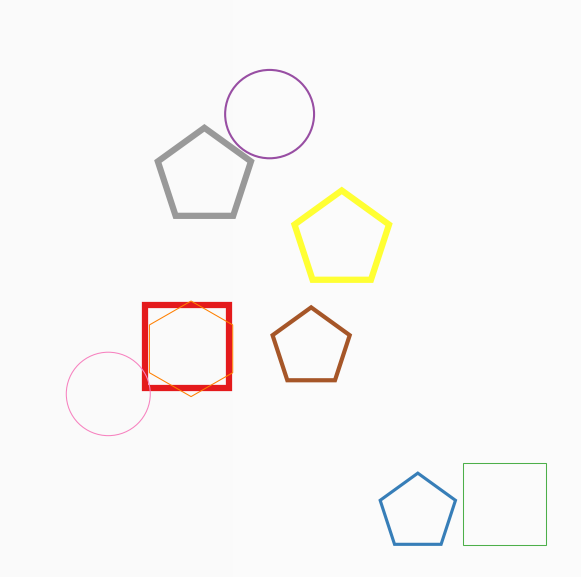[{"shape": "square", "thickness": 3, "radius": 0.36, "center": [0.322, 0.4]}, {"shape": "pentagon", "thickness": 1.5, "radius": 0.34, "center": [0.719, 0.112]}, {"shape": "square", "thickness": 0.5, "radius": 0.36, "center": [0.868, 0.126]}, {"shape": "circle", "thickness": 1, "radius": 0.38, "center": [0.464, 0.802]}, {"shape": "hexagon", "thickness": 0.5, "radius": 0.41, "center": [0.329, 0.395]}, {"shape": "pentagon", "thickness": 3, "radius": 0.43, "center": [0.588, 0.584]}, {"shape": "pentagon", "thickness": 2, "radius": 0.35, "center": [0.535, 0.397]}, {"shape": "circle", "thickness": 0.5, "radius": 0.36, "center": [0.186, 0.317]}, {"shape": "pentagon", "thickness": 3, "radius": 0.42, "center": [0.352, 0.694]}]